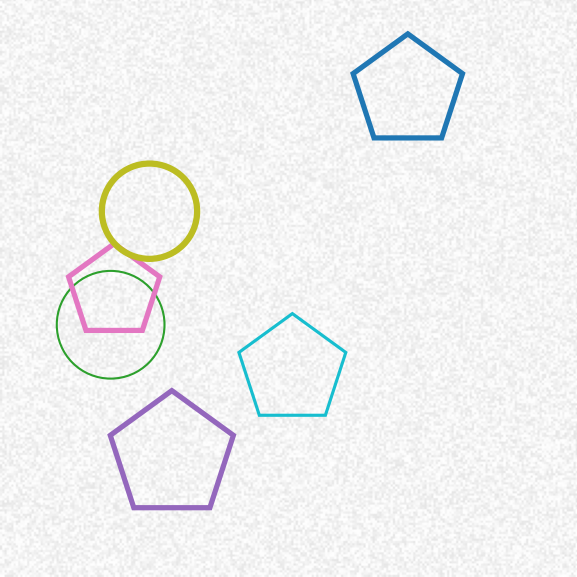[{"shape": "pentagon", "thickness": 2.5, "radius": 0.5, "center": [0.706, 0.841]}, {"shape": "circle", "thickness": 1, "radius": 0.47, "center": [0.192, 0.437]}, {"shape": "pentagon", "thickness": 2.5, "radius": 0.56, "center": [0.298, 0.211]}, {"shape": "pentagon", "thickness": 2.5, "radius": 0.42, "center": [0.198, 0.494]}, {"shape": "circle", "thickness": 3, "radius": 0.41, "center": [0.259, 0.633]}, {"shape": "pentagon", "thickness": 1.5, "radius": 0.49, "center": [0.506, 0.359]}]